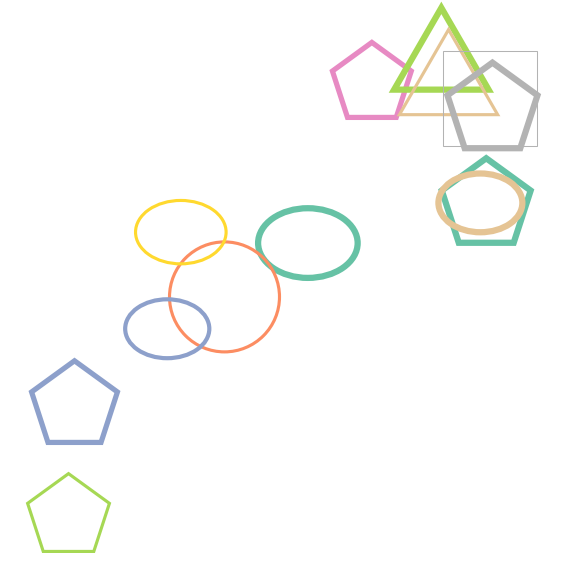[{"shape": "pentagon", "thickness": 3, "radius": 0.4, "center": [0.842, 0.644]}, {"shape": "oval", "thickness": 3, "radius": 0.43, "center": [0.533, 0.578]}, {"shape": "circle", "thickness": 1.5, "radius": 0.48, "center": [0.389, 0.485]}, {"shape": "pentagon", "thickness": 2.5, "radius": 0.39, "center": [0.129, 0.296]}, {"shape": "oval", "thickness": 2, "radius": 0.36, "center": [0.29, 0.43]}, {"shape": "pentagon", "thickness": 2.5, "radius": 0.36, "center": [0.644, 0.854]}, {"shape": "pentagon", "thickness": 1.5, "radius": 0.37, "center": [0.119, 0.105]}, {"shape": "triangle", "thickness": 3, "radius": 0.47, "center": [0.764, 0.891]}, {"shape": "oval", "thickness": 1.5, "radius": 0.39, "center": [0.313, 0.597]}, {"shape": "triangle", "thickness": 1.5, "radius": 0.49, "center": [0.777, 0.85]}, {"shape": "oval", "thickness": 3, "radius": 0.36, "center": [0.832, 0.648]}, {"shape": "square", "thickness": 0.5, "radius": 0.41, "center": [0.849, 0.829]}, {"shape": "pentagon", "thickness": 3, "radius": 0.41, "center": [0.853, 0.809]}]